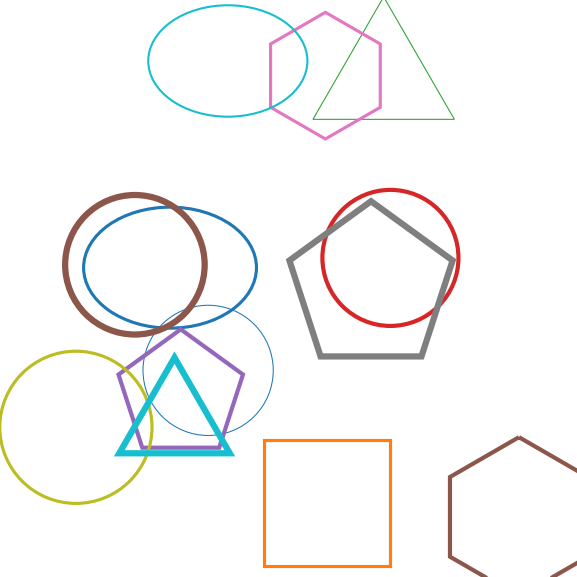[{"shape": "circle", "thickness": 0.5, "radius": 0.56, "center": [0.36, 0.358]}, {"shape": "oval", "thickness": 1.5, "radius": 0.75, "center": [0.294, 0.536]}, {"shape": "square", "thickness": 1.5, "radius": 0.55, "center": [0.566, 0.128]}, {"shape": "triangle", "thickness": 0.5, "radius": 0.71, "center": [0.664, 0.863]}, {"shape": "circle", "thickness": 2, "radius": 0.59, "center": [0.676, 0.553]}, {"shape": "pentagon", "thickness": 2, "radius": 0.57, "center": [0.313, 0.316]}, {"shape": "hexagon", "thickness": 2, "radius": 0.69, "center": [0.899, 0.104]}, {"shape": "circle", "thickness": 3, "radius": 0.6, "center": [0.234, 0.541]}, {"shape": "hexagon", "thickness": 1.5, "radius": 0.55, "center": [0.563, 0.868]}, {"shape": "pentagon", "thickness": 3, "radius": 0.74, "center": [0.642, 0.502]}, {"shape": "circle", "thickness": 1.5, "radius": 0.66, "center": [0.131, 0.259]}, {"shape": "triangle", "thickness": 3, "radius": 0.55, "center": [0.302, 0.269]}, {"shape": "oval", "thickness": 1, "radius": 0.69, "center": [0.395, 0.894]}]